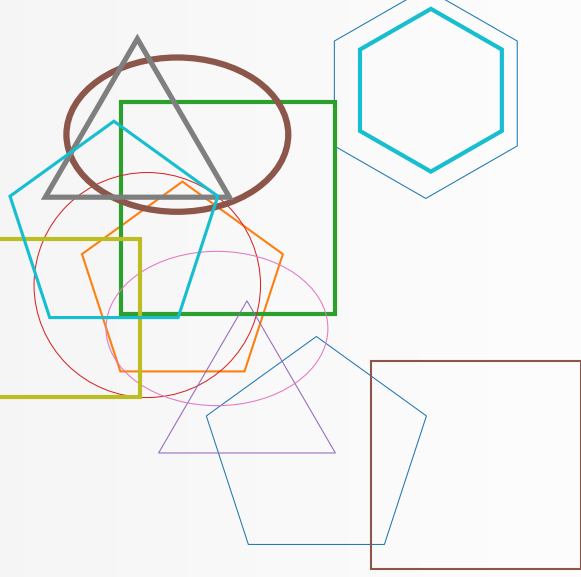[{"shape": "hexagon", "thickness": 0.5, "radius": 0.91, "center": [0.733, 0.837]}, {"shape": "pentagon", "thickness": 0.5, "radius": 1.0, "center": [0.544, 0.217]}, {"shape": "pentagon", "thickness": 1, "radius": 0.91, "center": [0.314, 0.503]}, {"shape": "square", "thickness": 2, "radius": 0.92, "center": [0.393, 0.639]}, {"shape": "circle", "thickness": 0.5, "radius": 0.97, "center": [0.253, 0.506]}, {"shape": "triangle", "thickness": 0.5, "radius": 0.88, "center": [0.425, 0.303]}, {"shape": "oval", "thickness": 3, "radius": 0.95, "center": [0.305, 0.766]}, {"shape": "square", "thickness": 1, "radius": 0.9, "center": [0.819, 0.194]}, {"shape": "oval", "thickness": 0.5, "radius": 0.95, "center": [0.373, 0.43]}, {"shape": "triangle", "thickness": 2.5, "radius": 0.91, "center": [0.236, 0.749]}, {"shape": "square", "thickness": 2, "radius": 0.68, "center": [0.105, 0.449]}, {"shape": "pentagon", "thickness": 1.5, "radius": 0.94, "center": [0.196, 0.601]}, {"shape": "hexagon", "thickness": 2, "radius": 0.7, "center": [0.741, 0.843]}]